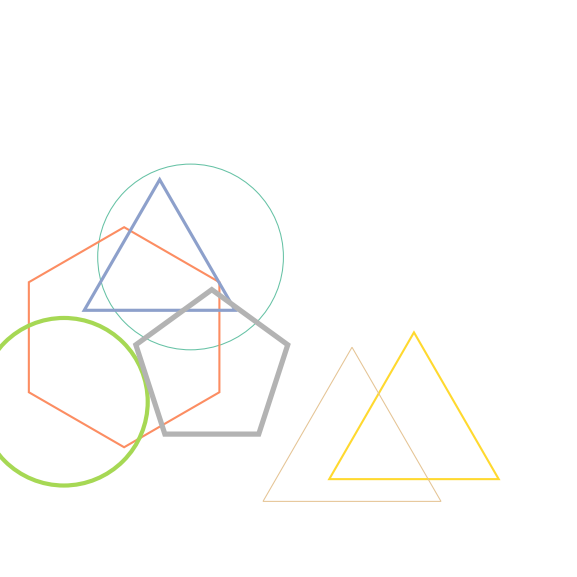[{"shape": "circle", "thickness": 0.5, "radius": 0.8, "center": [0.33, 0.554]}, {"shape": "hexagon", "thickness": 1, "radius": 0.95, "center": [0.215, 0.415]}, {"shape": "triangle", "thickness": 1.5, "radius": 0.75, "center": [0.277, 0.537]}, {"shape": "circle", "thickness": 2, "radius": 0.73, "center": [0.111, 0.303]}, {"shape": "triangle", "thickness": 1, "radius": 0.85, "center": [0.717, 0.254]}, {"shape": "triangle", "thickness": 0.5, "radius": 0.89, "center": [0.61, 0.22]}, {"shape": "pentagon", "thickness": 2.5, "radius": 0.69, "center": [0.367, 0.359]}]